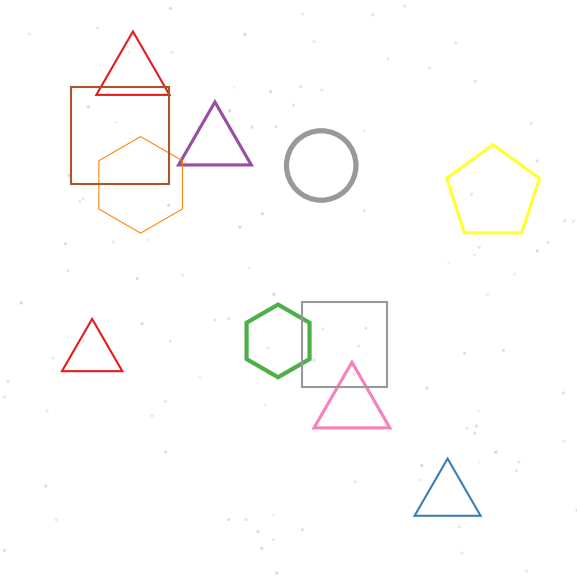[{"shape": "triangle", "thickness": 1, "radius": 0.37, "center": [0.23, 0.871]}, {"shape": "triangle", "thickness": 1, "radius": 0.3, "center": [0.16, 0.387]}, {"shape": "triangle", "thickness": 1, "radius": 0.33, "center": [0.775, 0.139]}, {"shape": "hexagon", "thickness": 2, "radius": 0.31, "center": [0.482, 0.409]}, {"shape": "triangle", "thickness": 1.5, "radius": 0.36, "center": [0.372, 0.75]}, {"shape": "hexagon", "thickness": 0.5, "radius": 0.42, "center": [0.244, 0.679]}, {"shape": "pentagon", "thickness": 1.5, "radius": 0.42, "center": [0.854, 0.664]}, {"shape": "square", "thickness": 1, "radius": 0.42, "center": [0.208, 0.764]}, {"shape": "triangle", "thickness": 1.5, "radius": 0.38, "center": [0.609, 0.296]}, {"shape": "square", "thickness": 1, "radius": 0.37, "center": [0.597, 0.403]}, {"shape": "circle", "thickness": 2.5, "radius": 0.3, "center": [0.556, 0.713]}]